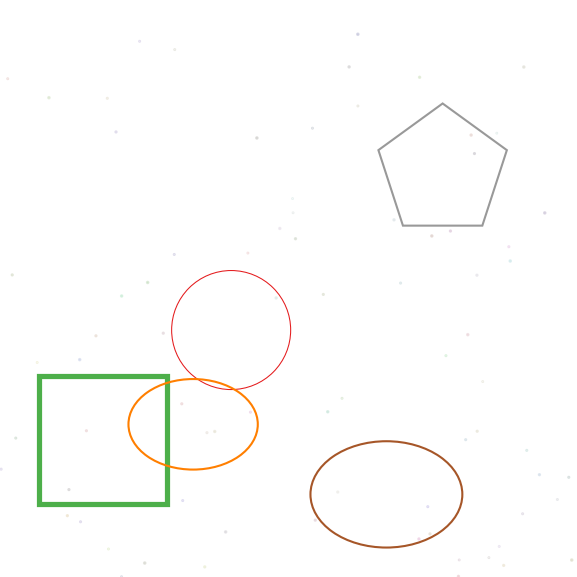[{"shape": "circle", "thickness": 0.5, "radius": 0.52, "center": [0.4, 0.428]}, {"shape": "square", "thickness": 2.5, "radius": 0.55, "center": [0.179, 0.237]}, {"shape": "oval", "thickness": 1, "radius": 0.56, "center": [0.334, 0.264]}, {"shape": "oval", "thickness": 1, "radius": 0.66, "center": [0.669, 0.143]}, {"shape": "pentagon", "thickness": 1, "radius": 0.58, "center": [0.766, 0.703]}]